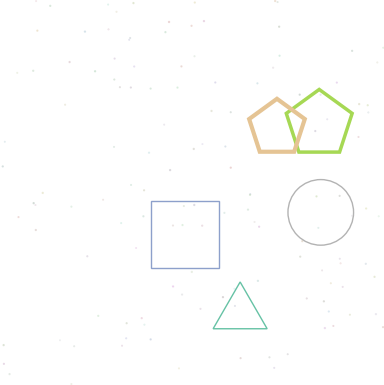[{"shape": "triangle", "thickness": 1, "radius": 0.4, "center": [0.624, 0.187]}, {"shape": "square", "thickness": 1, "radius": 0.44, "center": [0.481, 0.391]}, {"shape": "pentagon", "thickness": 2.5, "radius": 0.45, "center": [0.829, 0.678]}, {"shape": "pentagon", "thickness": 3, "radius": 0.38, "center": [0.719, 0.667]}, {"shape": "circle", "thickness": 1, "radius": 0.43, "center": [0.833, 0.448]}]